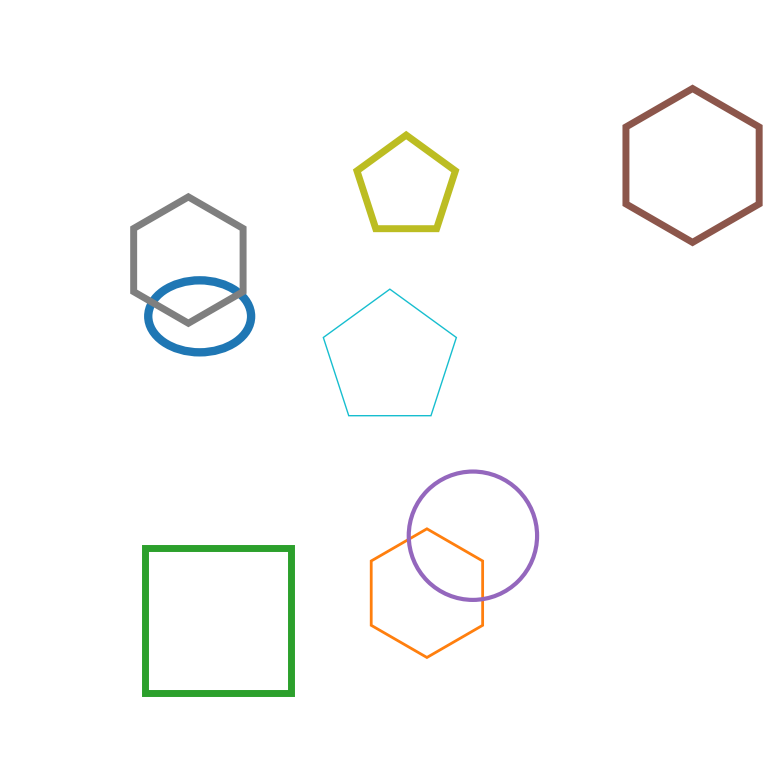[{"shape": "oval", "thickness": 3, "radius": 0.33, "center": [0.259, 0.589]}, {"shape": "hexagon", "thickness": 1, "radius": 0.42, "center": [0.554, 0.23]}, {"shape": "square", "thickness": 2.5, "radius": 0.47, "center": [0.283, 0.194]}, {"shape": "circle", "thickness": 1.5, "radius": 0.42, "center": [0.614, 0.304]}, {"shape": "hexagon", "thickness": 2.5, "radius": 0.5, "center": [0.899, 0.785]}, {"shape": "hexagon", "thickness": 2.5, "radius": 0.41, "center": [0.245, 0.662]}, {"shape": "pentagon", "thickness": 2.5, "radius": 0.34, "center": [0.528, 0.757]}, {"shape": "pentagon", "thickness": 0.5, "radius": 0.45, "center": [0.506, 0.534]}]